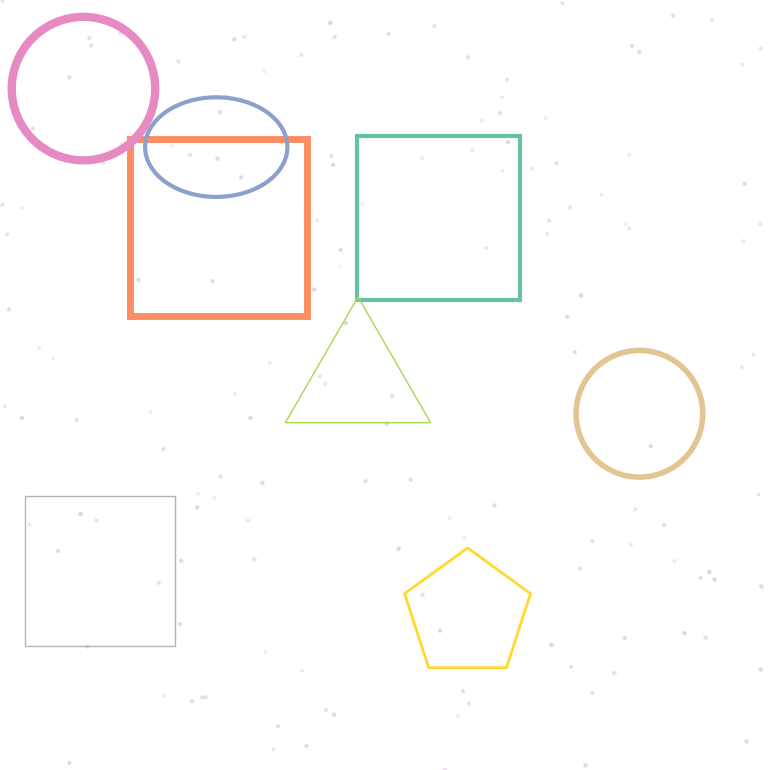[{"shape": "square", "thickness": 1.5, "radius": 0.53, "center": [0.569, 0.717]}, {"shape": "square", "thickness": 2.5, "radius": 0.58, "center": [0.284, 0.704]}, {"shape": "oval", "thickness": 1.5, "radius": 0.46, "center": [0.281, 0.809]}, {"shape": "circle", "thickness": 3, "radius": 0.47, "center": [0.108, 0.885]}, {"shape": "triangle", "thickness": 0.5, "radius": 0.54, "center": [0.465, 0.506]}, {"shape": "pentagon", "thickness": 1, "radius": 0.43, "center": [0.607, 0.202]}, {"shape": "circle", "thickness": 2, "radius": 0.41, "center": [0.83, 0.463]}, {"shape": "square", "thickness": 0.5, "radius": 0.49, "center": [0.13, 0.259]}]